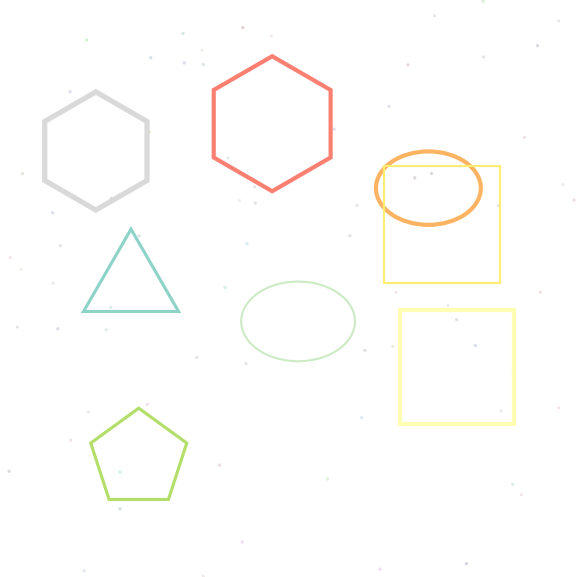[{"shape": "triangle", "thickness": 1.5, "radius": 0.48, "center": [0.227, 0.507]}, {"shape": "square", "thickness": 2, "radius": 0.5, "center": [0.791, 0.363]}, {"shape": "hexagon", "thickness": 2, "radius": 0.58, "center": [0.471, 0.785]}, {"shape": "oval", "thickness": 2, "radius": 0.45, "center": [0.742, 0.673]}, {"shape": "pentagon", "thickness": 1.5, "radius": 0.44, "center": [0.24, 0.205]}, {"shape": "hexagon", "thickness": 2.5, "radius": 0.51, "center": [0.166, 0.738]}, {"shape": "oval", "thickness": 1, "radius": 0.49, "center": [0.516, 0.443]}, {"shape": "square", "thickness": 1, "radius": 0.5, "center": [0.765, 0.61]}]